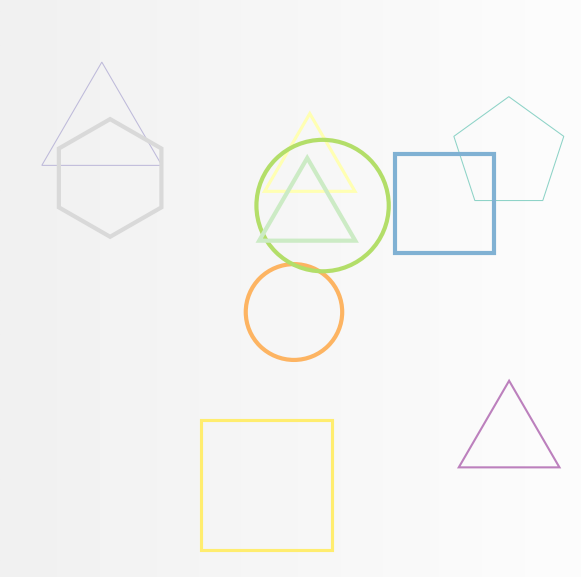[{"shape": "pentagon", "thickness": 0.5, "radius": 0.5, "center": [0.875, 0.732]}, {"shape": "triangle", "thickness": 1.5, "radius": 0.45, "center": [0.533, 0.713]}, {"shape": "triangle", "thickness": 0.5, "radius": 0.6, "center": [0.175, 0.772]}, {"shape": "square", "thickness": 2, "radius": 0.43, "center": [0.765, 0.647]}, {"shape": "circle", "thickness": 2, "radius": 0.41, "center": [0.506, 0.459]}, {"shape": "circle", "thickness": 2, "radius": 0.57, "center": [0.555, 0.643]}, {"shape": "hexagon", "thickness": 2, "radius": 0.51, "center": [0.189, 0.691]}, {"shape": "triangle", "thickness": 1, "radius": 0.5, "center": [0.876, 0.24]}, {"shape": "triangle", "thickness": 2, "radius": 0.48, "center": [0.529, 0.63]}, {"shape": "square", "thickness": 1.5, "radius": 0.56, "center": [0.458, 0.16]}]